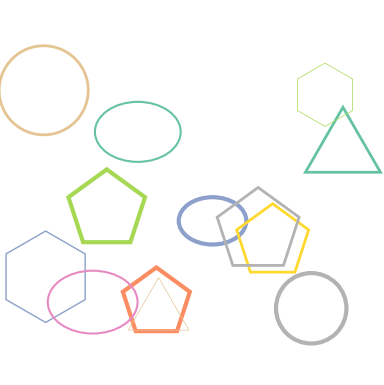[{"shape": "triangle", "thickness": 2, "radius": 0.56, "center": [0.891, 0.609]}, {"shape": "oval", "thickness": 1.5, "radius": 0.56, "center": [0.358, 0.658]}, {"shape": "pentagon", "thickness": 3, "radius": 0.46, "center": [0.406, 0.214]}, {"shape": "oval", "thickness": 3, "radius": 0.44, "center": [0.552, 0.426]}, {"shape": "hexagon", "thickness": 1, "radius": 0.59, "center": [0.118, 0.281]}, {"shape": "oval", "thickness": 1.5, "radius": 0.58, "center": [0.241, 0.215]}, {"shape": "pentagon", "thickness": 3, "radius": 0.52, "center": [0.277, 0.455]}, {"shape": "hexagon", "thickness": 0.5, "radius": 0.41, "center": [0.844, 0.754]}, {"shape": "pentagon", "thickness": 2, "radius": 0.49, "center": [0.708, 0.373]}, {"shape": "circle", "thickness": 2, "radius": 0.58, "center": [0.114, 0.765]}, {"shape": "triangle", "thickness": 0.5, "radius": 0.46, "center": [0.412, 0.188]}, {"shape": "circle", "thickness": 3, "radius": 0.46, "center": [0.808, 0.199]}, {"shape": "pentagon", "thickness": 2, "radius": 0.56, "center": [0.671, 0.401]}]